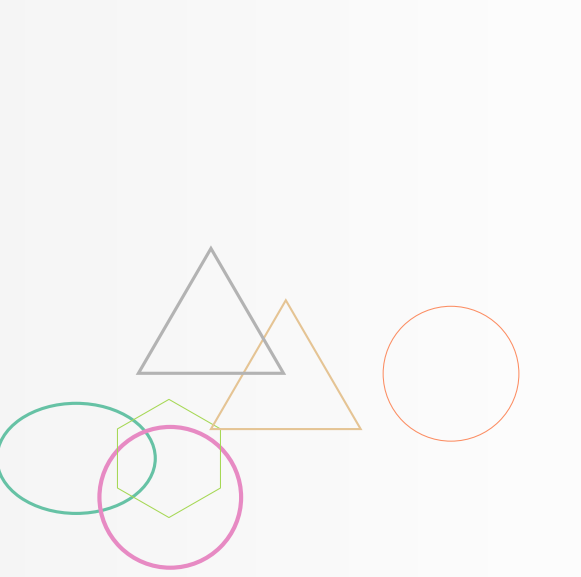[{"shape": "oval", "thickness": 1.5, "radius": 0.68, "center": [0.131, 0.205]}, {"shape": "circle", "thickness": 0.5, "radius": 0.58, "center": [0.776, 0.352]}, {"shape": "circle", "thickness": 2, "radius": 0.61, "center": [0.293, 0.138]}, {"shape": "hexagon", "thickness": 0.5, "radius": 0.51, "center": [0.291, 0.205]}, {"shape": "triangle", "thickness": 1, "radius": 0.74, "center": [0.492, 0.33]}, {"shape": "triangle", "thickness": 1.5, "radius": 0.72, "center": [0.363, 0.425]}]